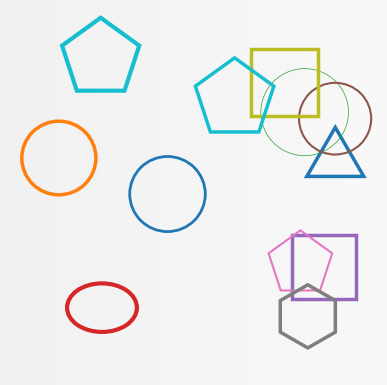[{"shape": "triangle", "thickness": 2.5, "radius": 0.42, "center": [0.865, 0.584]}, {"shape": "circle", "thickness": 2, "radius": 0.49, "center": [0.432, 0.496]}, {"shape": "circle", "thickness": 2.5, "radius": 0.48, "center": [0.152, 0.59]}, {"shape": "circle", "thickness": 0.5, "radius": 0.57, "center": [0.786, 0.709]}, {"shape": "oval", "thickness": 3, "radius": 0.45, "center": [0.263, 0.201]}, {"shape": "square", "thickness": 2.5, "radius": 0.41, "center": [0.836, 0.307]}, {"shape": "circle", "thickness": 1.5, "radius": 0.47, "center": [0.865, 0.692]}, {"shape": "pentagon", "thickness": 1.5, "radius": 0.43, "center": [0.775, 0.315]}, {"shape": "hexagon", "thickness": 2.5, "radius": 0.41, "center": [0.794, 0.178]}, {"shape": "square", "thickness": 2.5, "radius": 0.43, "center": [0.733, 0.785]}, {"shape": "pentagon", "thickness": 3, "radius": 0.52, "center": [0.26, 0.849]}, {"shape": "pentagon", "thickness": 2.5, "radius": 0.53, "center": [0.605, 0.743]}]